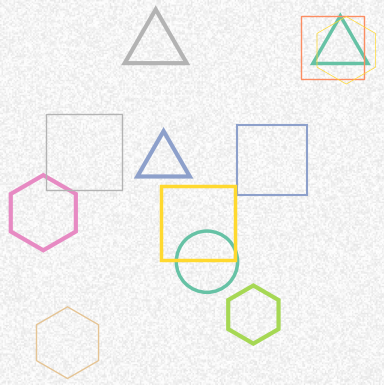[{"shape": "triangle", "thickness": 2.5, "radius": 0.41, "center": [0.884, 0.876]}, {"shape": "circle", "thickness": 2.5, "radius": 0.4, "center": [0.538, 0.32]}, {"shape": "square", "thickness": 1, "radius": 0.41, "center": [0.864, 0.877]}, {"shape": "square", "thickness": 1.5, "radius": 0.45, "center": [0.706, 0.585]}, {"shape": "triangle", "thickness": 3, "radius": 0.39, "center": [0.425, 0.581]}, {"shape": "hexagon", "thickness": 3, "radius": 0.49, "center": [0.112, 0.447]}, {"shape": "hexagon", "thickness": 3, "radius": 0.38, "center": [0.658, 0.183]}, {"shape": "square", "thickness": 2.5, "radius": 0.48, "center": [0.514, 0.421]}, {"shape": "hexagon", "thickness": 0.5, "radius": 0.44, "center": [0.899, 0.869]}, {"shape": "hexagon", "thickness": 1, "radius": 0.47, "center": [0.175, 0.11]}, {"shape": "triangle", "thickness": 3, "radius": 0.47, "center": [0.404, 0.882]}, {"shape": "square", "thickness": 1, "radius": 0.49, "center": [0.218, 0.606]}]